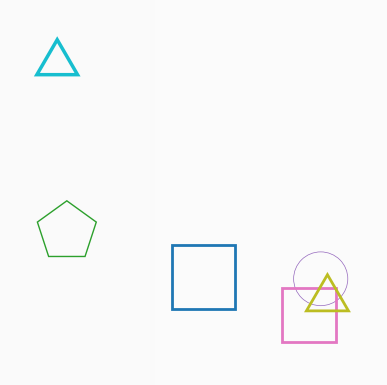[{"shape": "square", "thickness": 2, "radius": 0.41, "center": [0.525, 0.281]}, {"shape": "pentagon", "thickness": 1, "radius": 0.4, "center": [0.172, 0.398]}, {"shape": "circle", "thickness": 0.5, "radius": 0.35, "center": [0.828, 0.276]}, {"shape": "square", "thickness": 2, "radius": 0.35, "center": [0.797, 0.181]}, {"shape": "triangle", "thickness": 2, "radius": 0.31, "center": [0.845, 0.224]}, {"shape": "triangle", "thickness": 2.5, "radius": 0.3, "center": [0.148, 0.836]}]